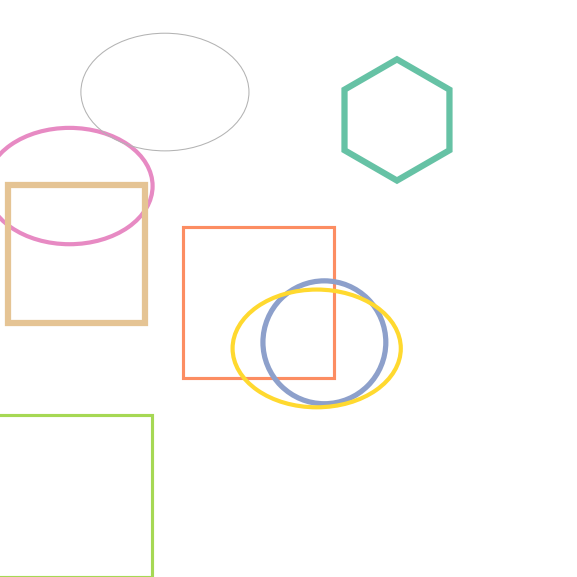[{"shape": "hexagon", "thickness": 3, "radius": 0.52, "center": [0.687, 0.791]}, {"shape": "square", "thickness": 1.5, "radius": 0.65, "center": [0.447, 0.475]}, {"shape": "circle", "thickness": 2.5, "radius": 0.53, "center": [0.562, 0.406]}, {"shape": "oval", "thickness": 2, "radius": 0.72, "center": [0.12, 0.677]}, {"shape": "square", "thickness": 1.5, "radius": 0.7, "center": [0.124, 0.14]}, {"shape": "oval", "thickness": 2, "radius": 0.73, "center": [0.548, 0.396]}, {"shape": "square", "thickness": 3, "radius": 0.59, "center": [0.133, 0.559]}, {"shape": "oval", "thickness": 0.5, "radius": 0.73, "center": [0.286, 0.84]}]